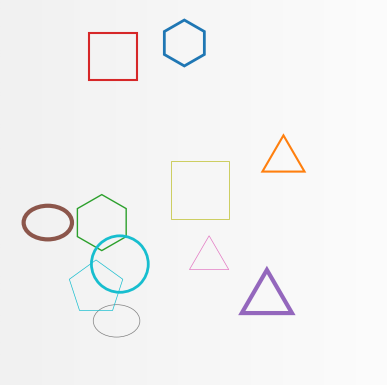[{"shape": "hexagon", "thickness": 2, "radius": 0.3, "center": [0.476, 0.888]}, {"shape": "triangle", "thickness": 1.5, "radius": 0.31, "center": [0.731, 0.586]}, {"shape": "hexagon", "thickness": 1, "radius": 0.36, "center": [0.263, 0.422]}, {"shape": "square", "thickness": 1.5, "radius": 0.31, "center": [0.292, 0.854]}, {"shape": "triangle", "thickness": 3, "radius": 0.37, "center": [0.689, 0.224]}, {"shape": "oval", "thickness": 3, "radius": 0.31, "center": [0.123, 0.422]}, {"shape": "triangle", "thickness": 0.5, "radius": 0.29, "center": [0.54, 0.329]}, {"shape": "oval", "thickness": 0.5, "radius": 0.3, "center": [0.301, 0.167]}, {"shape": "square", "thickness": 0.5, "radius": 0.38, "center": [0.516, 0.506]}, {"shape": "pentagon", "thickness": 0.5, "radius": 0.36, "center": [0.248, 0.252]}, {"shape": "circle", "thickness": 2, "radius": 0.37, "center": [0.309, 0.314]}]